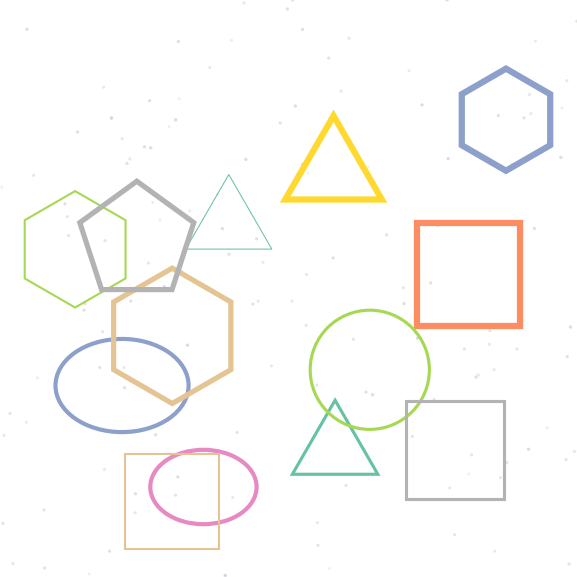[{"shape": "triangle", "thickness": 1.5, "radius": 0.43, "center": [0.58, 0.221]}, {"shape": "triangle", "thickness": 0.5, "radius": 0.43, "center": [0.396, 0.611]}, {"shape": "square", "thickness": 3, "radius": 0.45, "center": [0.812, 0.523]}, {"shape": "oval", "thickness": 2, "radius": 0.58, "center": [0.211, 0.332]}, {"shape": "hexagon", "thickness": 3, "radius": 0.44, "center": [0.876, 0.792]}, {"shape": "oval", "thickness": 2, "radius": 0.46, "center": [0.352, 0.156]}, {"shape": "hexagon", "thickness": 1, "radius": 0.5, "center": [0.13, 0.567]}, {"shape": "circle", "thickness": 1.5, "radius": 0.52, "center": [0.64, 0.359]}, {"shape": "triangle", "thickness": 3, "radius": 0.48, "center": [0.578, 0.702]}, {"shape": "hexagon", "thickness": 2.5, "radius": 0.59, "center": [0.298, 0.418]}, {"shape": "square", "thickness": 1, "radius": 0.41, "center": [0.298, 0.13]}, {"shape": "pentagon", "thickness": 2.5, "radius": 0.52, "center": [0.237, 0.582]}, {"shape": "square", "thickness": 1.5, "radius": 0.42, "center": [0.788, 0.22]}]